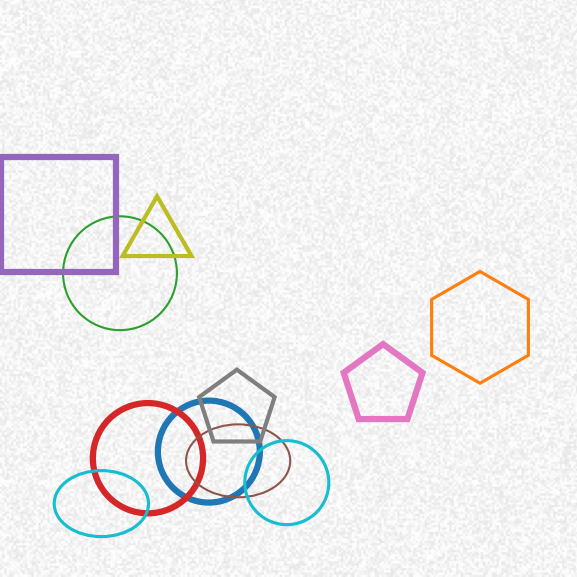[{"shape": "circle", "thickness": 3, "radius": 0.44, "center": [0.362, 0.217]}, {"shape": "hexagon", "thickness": 1.5, "radius": 0.48, "center": [0.831, 0.432]}, {"shape": "circle", "thickness": 1, "radius": 0.49, "center": [0.208, 0.526]}, {"shape": "circle", "thickness": 3, "radius": 0.48, "center": [0.256, 0.206]}, {"shape": "square", "thickness": 3, "radius": 0.5, "center": [0.102, 0.628]}, {"shape": "oval", "thickness": 1, "radius": 0.45, "center": [0.412, 0.201]}, {"shape": "pentagon", "thickness": 3, "radius": 0.36, "center": [0.663, 0.332]}, {"shape": "pentagon", "thickness": 2, "radius": 0.34, "center": [0.41, 0.29]}, {"shape": "triangle", "thickness": 2, "radius": 0.34, "center": [0.272, 0.59]}, {"shape": "oval", "thickness": 1.5, "radius": 0.41, "center": [0.176, 0.127]}, {"shape": "circle", "thickness": 1.5, "radius": 0.36, "center": [0.497, 0.163]}]